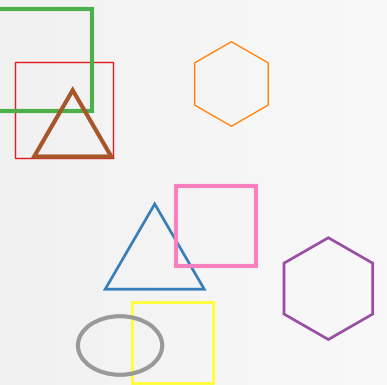[{"shape": "square", "thickness": 1, "radius": 0.63, "center": [0.165, 0.714]}, {"shape": "triangle", "thickness": 2, "radius": 0.74, "center": [0.399, 0.323]}, {"shape": "square", "thickness": 3, "radius": 0.66, "center": [0.104, 0.845]}, {"shape": "hexagon", "thickness": 2, "radius": 0.66, "center": [0.847, 0.25]}, {"shape": "hexagon", "thickness": 1, "radius": 0.55, "center": [0.597, 0.782]}, {"shape": "square", "thickness": 2, "radius": 0.52, "center": [0.445, 0.11]}, {"shape": "triangle", "thickness": 3, "radius": 0.57, "center": [0.188, 0.651]}, {"shape": "square", "thickness": 3, "radius": 0.52, "center": [0.557, 0.413]}, {"shape": "oval", "thickness": 3, "radius": 0.54, "center": [0.31, 0.103]}]